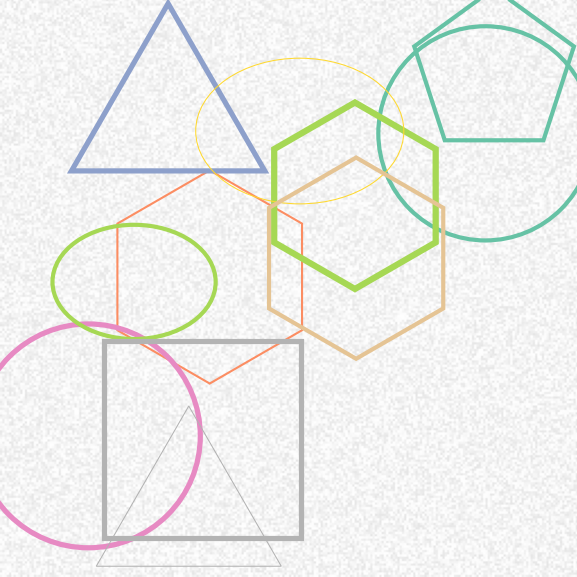[{"shape": "circle", "thickness": 2, "radius": 0.93, "center": [0.841, 0.768]}, {"shape": "pentagon", "thickness": 2, "radius": 0.73, "center": [0.856, 0.874]}, {"shape": "hexagon", "thickness": 1, "radius": 0.92, "center": [0.363, 0.52]}, {"shape": "triangle", "thickness": 2.5, "radius": 0.97, "center": [0.291, 0.8]}, {"shape": "circle", "thickness": 2.5, "radius": 0.97, "center": [0.153, 0.244]}, {"shape": "hexagon", "thickness": 3, "radius": 0.81, "center": [0.615, 0.66]}, {"shape": "oval", "thickness": 2, "radius": 0.71, "center": [0.232, 0.511]}, {"shape": "oval", "thickness": 0.5, "radius": 0.9, "center": [0.519, 0.772]}, {"shape": "hexagon", "thickness": 2, "radius": 0.87, "center": [0.617, 0.552]}, {"shape": "triangle", "thickness": 0.5, "radius": 0.92, "center": [0.327, 0.111]}, {"shape": "square", "thickness": 2.5, "radius": 0.85, "center": [0.35, 0.238]}]